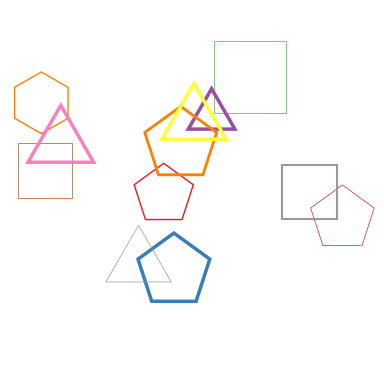[{"shape": "pentagon", "thickness": 1, "radius": 0.4, "center": [0.425, 0.495]}, {"shape": "pentagon", "thickness": 0.5, "radius": 0.43, "center": [0.889, 0.433]}, {"shape": "pentagon", "thickness": 2.5, "radius": 0.49, "center": [0.452, 0.297]}, {"shape": "square", "thickness": 0.5, "radius": 0.47, "center": [0.649, 0.799]}, {"shape": "triangle", "thickness": 2.5, "radius": 0.35, "center": [0.55, 0.7]}, {"shape": "hexagon", "thickness": 1, "radius": 0.4, "center": [0.107, 0.733]}, {"shape": "pentagon", "thickness": 2, "radius": 0.49, "center": [0.469, 0.625]}, {"shape": "triangle", "thickness": 2.5, "radius": 0.48, "center": [0.504, 0.687]}, {"shape": "square", "thickness": 0.5, "radius": 0.35, "center": [0.117, 0.557]}, {"shape": "triangle", "thickness": 2.5, "radius": 0.49, "center": [0.158, 0.628]}, {"shape": "triangle", "thickness": 0.5, "radius": 0.49, "center": [0.36, 0.317]}, {"shape": "square", "thickness": 1.5, "radius": 0.35, "center": [0.804, 0.502]}]